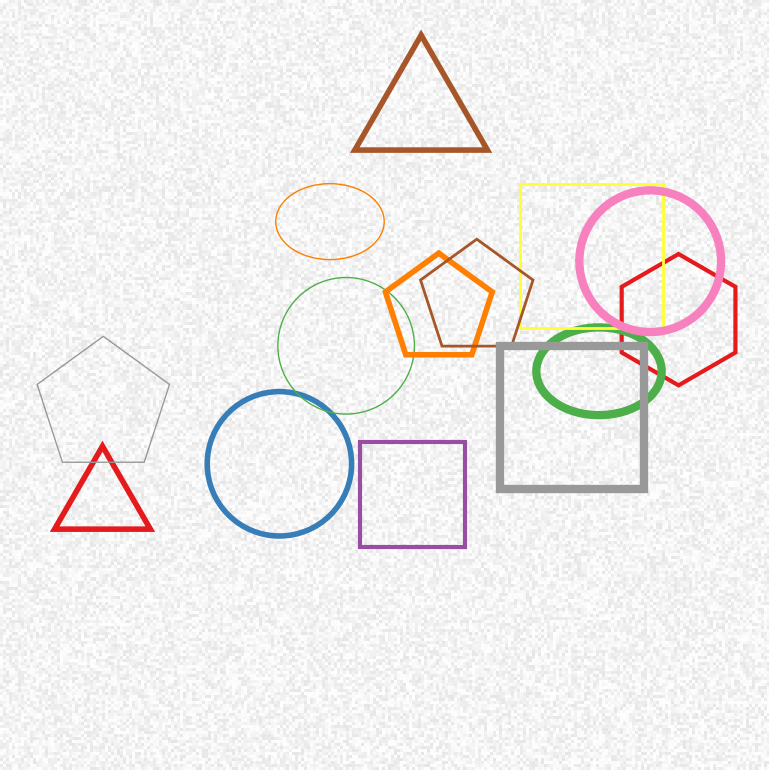[{"shape": "hexagon", "thickness": 1.5, "radius": 0.43, "center": [0.881, 0.585]}, {"shape": "triangle", "thickness": 2, "radius": 0.36, "center": [0.133, 0.349]}, {"shape": "circle", "thickness": 2, "radius": 0.47, "center": [0.363, 0.398]}, {"shape": "oval", "thickness": 3, "radius": 0.41, "center": [0.778, 0.518]}, {"shape": "circle", "thickness": 0.5, "radius": 0.44, "center": [0.45, 0.551]}, {"shape": "square", "thickness": 1.5, "radius": 0.34, "center": [0.535, 0.358]}, {"shape": "oval", "thickness": 0.5, "radius": 0.35, "center": [0.429, 0.712]}, {"shape": "pentagon", "thickness": 2, "radius": 0.36, "center": [0.57, 0.598]}, {"shape": "square", "thickness": 1, "radius": 0.47, "center": [0.768, 0.668]}, {"shape": "triangle", "thickness": 2, "radius": 0.5, "center": [0.547, 0.855]}, {"shape": "pentagon", "thickness": 1, "radius": 0.38, "center": [0.619, 0.613]}, {"shape": "circle", "thickness": 3, "radius": 0.46, "center": [0.844, 0.661]}, {"shape": "square", "thickness": 3, "radius": 0.47, "center": [0.743, 0.458]}, {"shape": "pentagon", "thickness": 0.5, "radius": 0.45, "center": [0.134, 0.473]}]